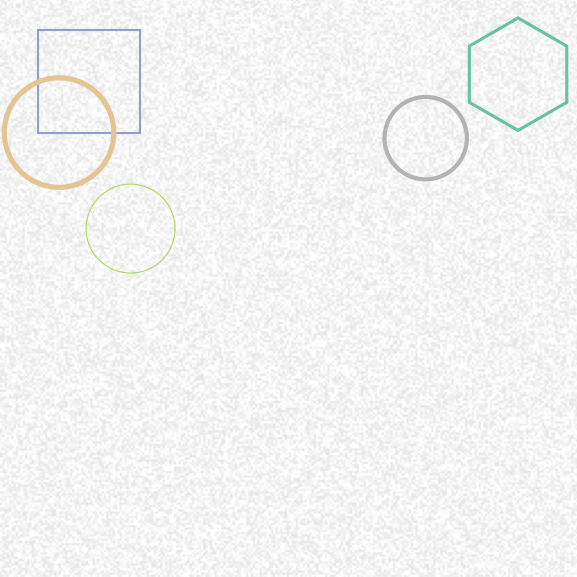[{"shape": "hexagon", "thickness": 1.5, "radius": 0.49, "center": [0.897, 0.871]}, {"shape": "square", "thickness": 1, "radius": 0.44, "center": [0.154, 0.858]}, {"shape": "circle", "thickness": 0.5, "radius": 0.38, "center": [0.226, 0.603]}, {"shape": "circle", "thickness": 2.5, "radius": 0.47, "center": [0.102, 0.77]}, {"shape": "circle", "thickness": 2, "radius": 0.36, "center": [0.737, 0.76]}]